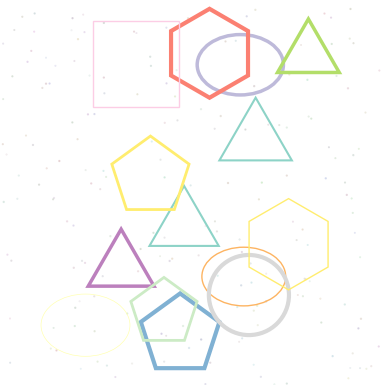[{"shape": "triangle", "thickness": 1.5, "radius": 0.52, "center": [0.478, 0.413]}, {"shape": "triangle", "thickness": 1.5, "radius": 0.54, "center": [0.664, 0.638]}, {"shape": "oval", "thickness": 0.5, "radius": 0.58, "center": [0.222, 0.155]}, {"shape": "oval", "thickness": 2.5, "radius": 0.56, "center": [0.624, 0.832]}, {"shape": "hexagon", "thickness": 3, "radius": 0.58, "center": [0.544, 0.862]}, {"shape": "pentagon", "thickness": 3, "radius": 0.54, "center": [0.468, 0.131]}, {"shape": "oval", "thickness": 1, "radius": 0.54, "center": [0.633, 0.282]}, {"shape": "triangle", "thickness": 2.5, "radius": 0.46, "center": [0.801, 0.858]}, {"shape": "square", "thickness": 1, "radius": 0.56, "center": [0.353, 0.834]}, {"shape": "circle", "thickness": 3, "radius": 0.52, "center": [0.647, 0.234]}, {"shape": "triangle", "thickness": 2.5, "radius": 0.49, "center": [0.315, 0.306]}, {"shape": "pentagon", "thickness": 2, "radius": 0.45, "center": [0.426, 0.189]}, {"shape": "hexagon", "thickness": 1, "radius": 0.59, "center": [0.75, 0.366]}, {"shape": "pentagon", "thickness": 2, "radius": 0.53, "center": [0.391, 0.541]}]